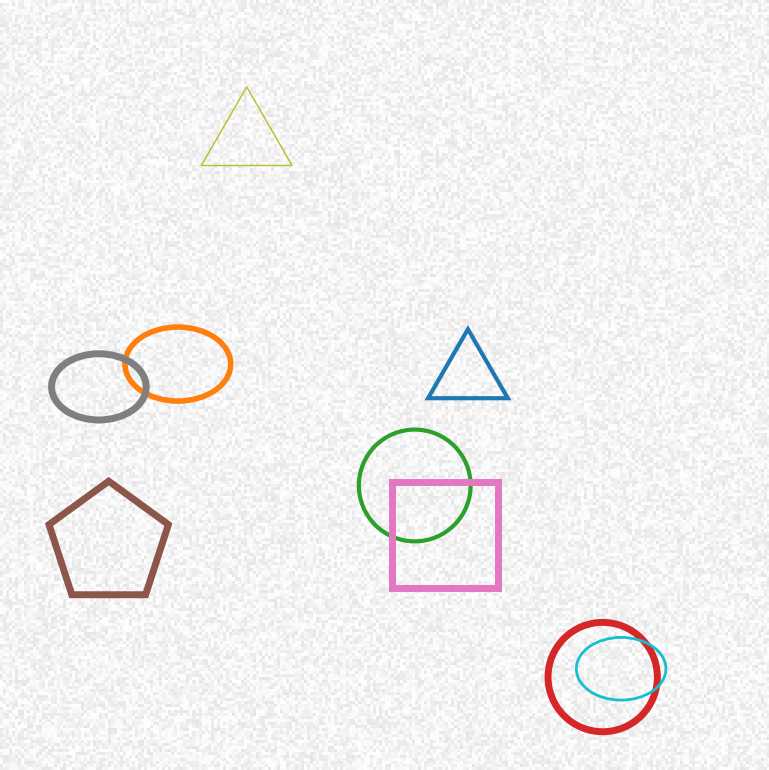[{"shape": "triangle", "thickness": 1.5, "radius": 0.3, "center": [0.608, 0.513]}, {"shape": "oval", "thickness": 2, "radius": 0.34, "center": [0.231, 0.527]}, {"shape": "circle", "thickness": 1.5, "radius": 0.36, "center": [0.539, 0.37]}, {"shape": "circle", "thickness": 2.5, "radius": 0.36, "center": [0.783, 0.121]}, {"shape": "pentagon", "thickness": 2.5, "radius": 0.41, "center": [0.141, 0.294]}, {"shape": "square", "thickness": 2.5, "radius": 0.35, "center": [0.578, 0.305]}, {"shape": "oval", "thickness": 2.5, "radius": 0.31, "center": [0.128, 0.498]}, {"shape": "triangle", "thickness": 0.5, "radius": 0.34, "center": [0.32, 0.819]}, {"shape": "oval", "thickness": 1, "radius": 0.29, "center": [0.807, 0.131]}]